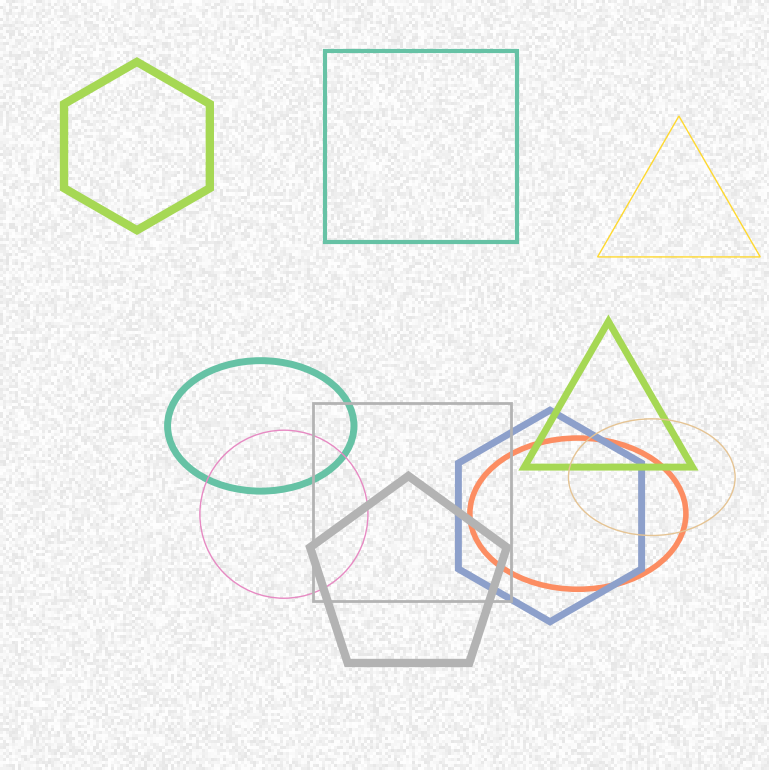[{"shape": "oval", "thickness": 2.5, "radius": 0.61, "center": [0.339, 0.447]}, {"shape": "square", "thickness": 1.5, "radius": 0.62, "center": [0.547, 0.81]}, {"shape": "oval", "thickness": 2, "radius": 0.7, "center": [0.751, 0.333]}, {"shape": "hexagon", "thickness": 2.5, "radius": 0.69, "center": [0.714, 0.33]}, {"shape": "circle", "thickness": 0.5, "radius": 0.55, "center": [0.369, 0.332]}, {"shape": "triangle", "thickness": 2.5, "radius": 0.63, "center": [0.79, 0.456]}, {"shape": "hexagon", "thickness": 3, "radius": 0.55, "center": [0.178, 0.81]}, {"shape": "triangle", "thickness": 0.5, "radius": 0.61, "center": [0.882, 0.727]}, {"shape": "oval", "thickness": 0.5, "radius": 0.54, "center": [0.846, 0.38]}, {"shape": "pentagon", "thickness": 3, "radius": 0.67, "center": [0.53, 0.248]}, {"shape": "square", "thickness": 1, "radius": 0.64, "center": [0.535, 0.348]}]